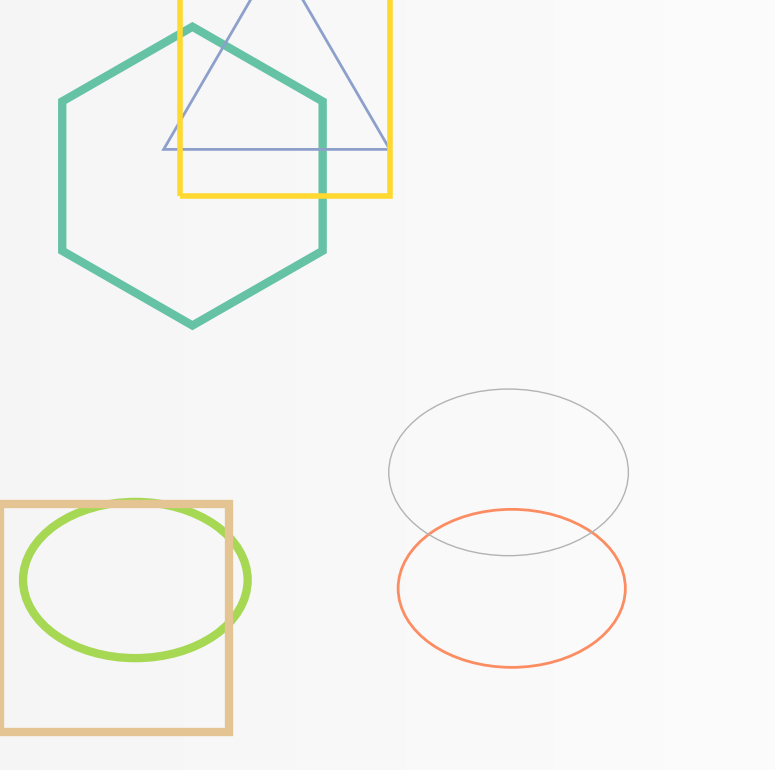[{"shape": "hexagon", "thickness": 3, "radius": 0.97, "center": [0.248, 0.771]}, {"shape": "oval", "thickness": 1, "radius": 0.73, "center": [0.66, 0.236]}, {"shape": "triangle", "thickness": 1, "radius": 0.84, "center": [0.357, 0.89]}, {"shape": "oval", "thickness": 3, "radius": 0.72, "center": [0.175, 0.247]}, {"shape": "square", "thickness": 2, "radius": 0.68, "center": [0.367, 0.881]}, {"shape": "square", "thickness": 3, "radius": 0.74, "center": [0.148, 0.197]}, {"shape": "oval", "thickness": 0.5, "radius": 0.77, "center": [0.656, 0.387]}]